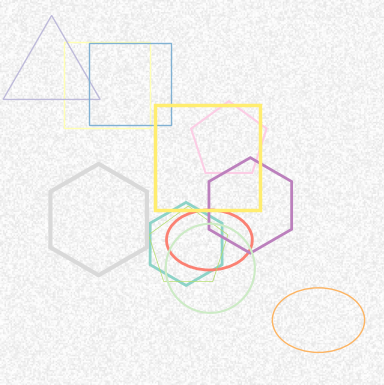[{"shape": "hexagon", "thickness": 2, "radius": 0.54, "center": [0.483, 0.366]}, {"shape": "square", "thickness": 1, "radius": 0.56, "center": [0.278, 0.78]}, {"shape": "triangle", "thickness": 1, "radius": 0.73, "center": [0.134, 0.814]}, {"shape": "oval", "thickness": 2, "radius": 0.56, "center": [0.544, 0.377]}, {"shape": "square", "thickness": 1, "radius": 0.53, "center": [0.337, 0.782]}, {"shape": "oval", "thickness": 1, "radius": 0.6, "center": [0.827, 0.169]}, {"shape": "pentagon", "thickness": 0.5, "radius": 0.54, "center": [0.489, 0.356]}, {"shape": "pentagon", "thickness": 1.5, "radius": 0.52, "center": [0.594, 0.634]}, {"shape": "hexagon", "thickness": 3, "radius": 0.72, "center": [0.256, 0.43]}, {"shape": "hexagon", "thickness": 2, "radius": 0.62, "center": [0.65, 0.466]}, {"shape": "circle", "thickness": 1.5, "radius": 0.58, "center": [0.546, 0.303]}, {"shape": "square", "thickness": 2.5, "radius": 0.69, "center": [0.539, 0.591]}]